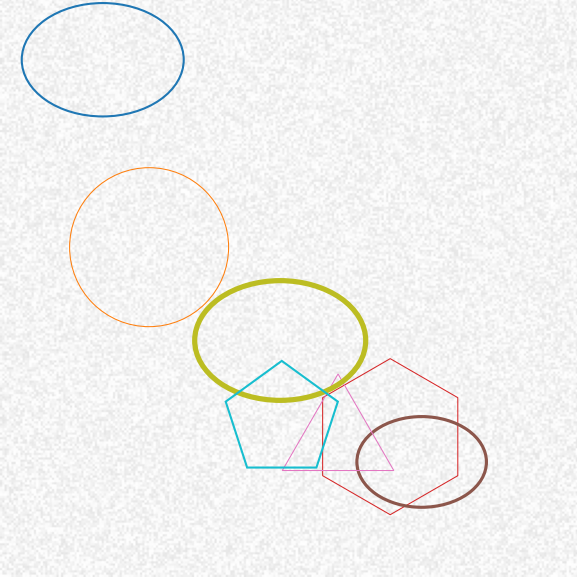[{"shape": "oval", "thickness": 1, "radius": 0.7, "center": [0.178, 0.896]}, {"shape": "circle", "thickness": 0.5, "radius": 0.69, "center": [0.258, 0.571]}, {"shape": "hexagon", "thickness": 0.5, "radius": 0.68, "center": [0.676, 0.243]}, {"shape": "oval", "thickness": 1.5, "radius": 0.56, "center": [0.73, 0.199]}, {"shape": "triangle", "thickness": 0.5, "radius": 0.56, "center": [0.585, 0.24]}, {"shape": "oval", "thickness": 2.5, "radius": 0.74, "center": [0.485, 0.41]}, {"shape": "pentagon", "thickness": 1, "radius": 0.51, "center": [0.488, 0.272]}]